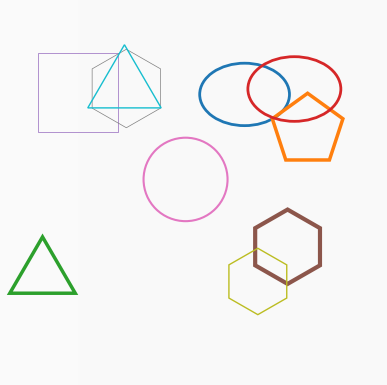[{"shape": "oval", "thickness": 2, "radius": 0.58, "center": [0.631, 0.755]}, {"shape": "pentagon", "thickness": 2.5, "radius": 0.48, "center": [0.794, 0.662]}, {"shape": "triangle", "thickness": 2.5, "radius": 0.49, "center": [0.11, 0.287]}, {"shape": "oval", "thickness": 2, "radius": 0.6, "center": [0.76, 0.769]}, {"shape": "square", "thickness": 0.5, "radius": 0.51, "center": [0.2, 0.76]}, {"shape": "hexagon", "thickness": 3, "radius": 0.48, "center": [0.742, 0.359]}, {"shape": "circle", "thickness": 1.5, "radius": 0.54, "center": [0.479, 0.534]}, {"shape": "hexagon", "thickness": 0.5, "radius": 0.51, "center": [0.326, 0.77]}, {"shape": "hexagon", "thickness": 1, "radius": 0.43, "center": [0.665, 0.269]}, {"shape": "triangle", "thickness": 1, "radius": 0.55, "center": [0.321, 0.774]}]